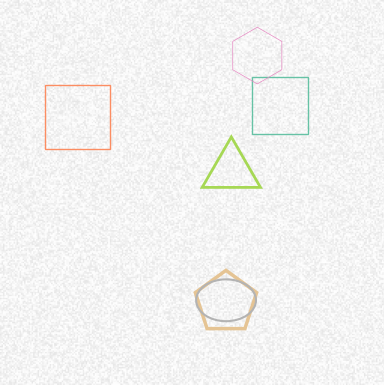[{"shape": "square", "thickness": 1, "radius": 0.36, "center": [0.727, 0.726]}, {"shape": "square", "thickness": 1, "radius": 0.42, "center": [0.201, 0.696]}, {"shape": "hexagon", "thickness": 0.5, "radius": 0.37, "center": [0.668, 0.856]}, {"shape": "triangle", "thickness": 2, "radius": 0.44, "center": [0.601, 0.557]}, {"shape": "pentagon", "thickness": 2.5, "radius": 0.42, "center": [0.587, 0.214]}, {"shape": "oval", "thickness": 1.5, "radius": 0.39, "center": [0.587, 0.22]}]